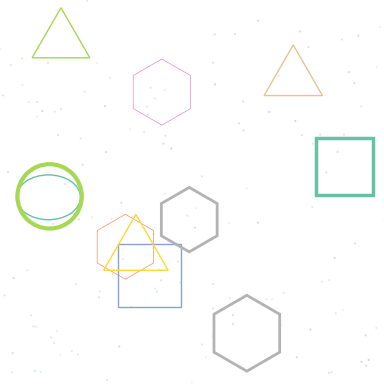[{"shape": "oval", "thickness": 1, "radius": 0.42, "center": [0.126, 0.488]}, {"shape": "square", "thickness": 2.5, "radius": 0.37, "center": [0.895, 0.568]}, {"shape": "hexagon", "thickness": 0.5, "radius": 0.42, "center": [0.326, 0.359]}, {"shape": "square", "thickness": 1, "radius": 0.41, "center": [0.387, 0.284]}, {"shape": "hexagon", "thickness": 0.5, "radius": 0.43, "center": [0.42, 0.761]}, {"shape": "triangle", "thickness": 1, "radius": 0.43, "center": [0.158, 0.893]}, {"shape": "circle", "thickness": 3, "radius": 0.42, "center": [0.129, 0.49]}, {"shape": "triangle", "thickness": 1, "radius": 0.48, "center": [0.353, 0.346]}, {"shape": "triangle", "thickness": 1, "radius": 0.44, "center": [0.762, 0.796]}, {"shape": "hexagon", "thickness": 2, "radius": 0.42, "center": [0.492, 0.43]}, {"shape": "hexagon", "thickness": 2, "radius": 0.49, "center": [0.641, 0.134]}]